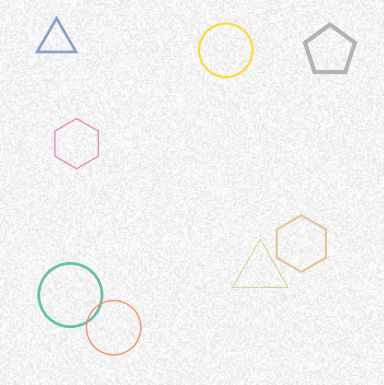[{"shape": "circle", "thickness": 2, "radius": 0.41, "center": [0.183, 0.234]}, {"shape": "circle", "thickness": 1, "radius": 0.35, "center": [0.295, 0.149]}, {"shape": "triangle", "thickness": 2, "radius": 0.29, "center": [0.147, 0.894]}, {"shape": "hexagon", "thickness": 1, "radius": 0.33, "center": [0.199, 0.627]}, {"shape": "triangle", "thickness": 0.5, "radius": 0.42, "center": [0.676, 0.295]}, {"shape": "circle", "thickness": 1.5, "radius": 0.35, "center": [0.587, 0.869]}, {"shape": "hexagon", "thickness": 1.5, "radius": 0.37, "center": [0.783, 0.367]}, {"shape": "pentagon", "thickness": 3, "radius": 0.34, "center": [0.857, 0.868]}]